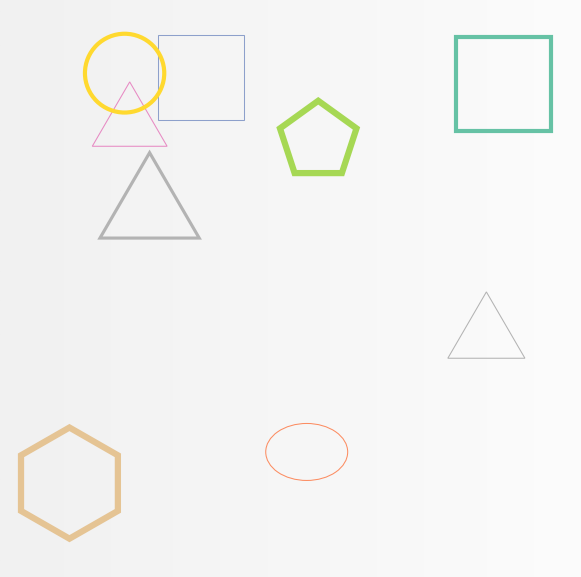[{"shape": "square", "thickness": 2, "radius": 0.41, "center": [0.866, 0.853]}, {"shape": "oval", "thickness": 0.5, "radius": 0.35, "center": [0.528, 0.217]}, {"shape": "square", "thickness": 0.5, "radius": 0.37, "center": [0.345, 0.865]}, {"shape": "triangle", "thickness": 0.5, "radius": 0.37, "center": [0.223, 0.783]}, {"shape": "pentagon", "thickness": 3, "radius": 0.35, "center": [0.548, 0.755]}, {"shape": "circle", "thickness": 2, "radius": 0.34, "center": [0.214, 0.872]}, {"shape": "hexagon", "thickness": 3, "radius": 0.48, "center": [0.119, 0.163]}, {"shape": "triangle", "thickness": 1.5, "radius": 0.49, "center": [0.257, 0.636]}, {"shape": "triangle", "thickness": 0.5, "radius": 0.38, "center": [0.837, 0.417]}]